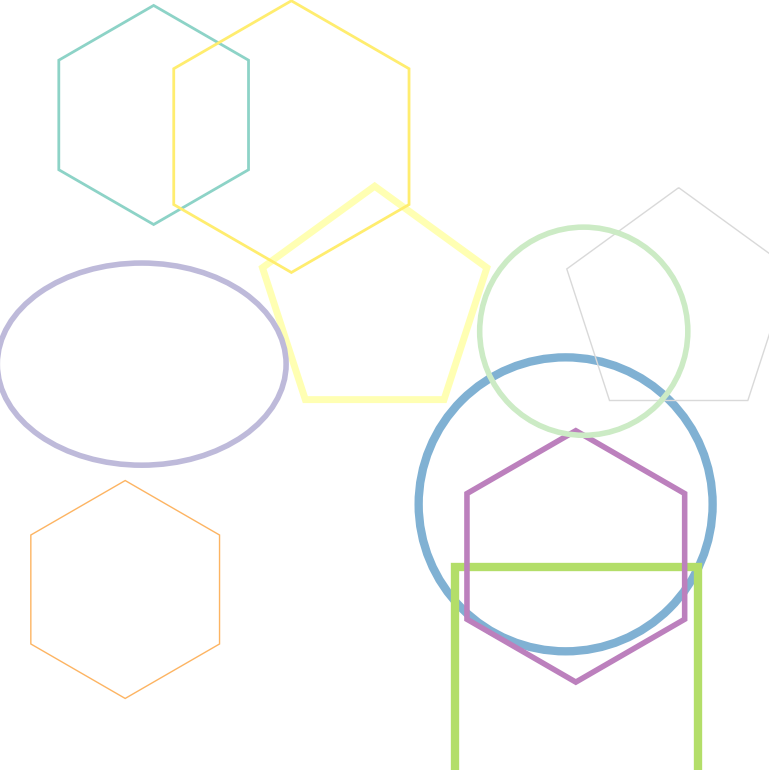[{"shape": "hexagon", "thickness": 1, "radius": 0.71, "center": [0.2, 0.851]}, {"shape": "pentagon", "thickness": 2.5, "radius": 0.77, "center": [0.487, 0.605]}, {"shape": "oval", "thickness": 2, "radius": 0.94, "center": [0.184, 0.527]}, {"shape": "circle", "thickness": 3, "radius": 0.95, "center": [0.735, 0.345]}, {"shape": "hexagon", "thickness": 0.5, "radius": 0.71, "center": [0.163, 0.234]}, {"shape": "square", "thickness": 3, "radius": 0.79, "center": [0.749, 0.107]}, {"shape": "pentagon", "thickness": 0.5, "radius": 0.76, "center": [0.881, 0.603]}, {"shape": "hexagon", "thickness": 2, "radius": 0.82, "center": [0.748, 0.277]}, {"shape": "circle", "thickness": 2, "radius": 0.68, "center": [0.758, 0.57]}, {"shape": "hexagon", "thickness": 1, "radius": 0.88, "center": [0.378, 0.823]}]